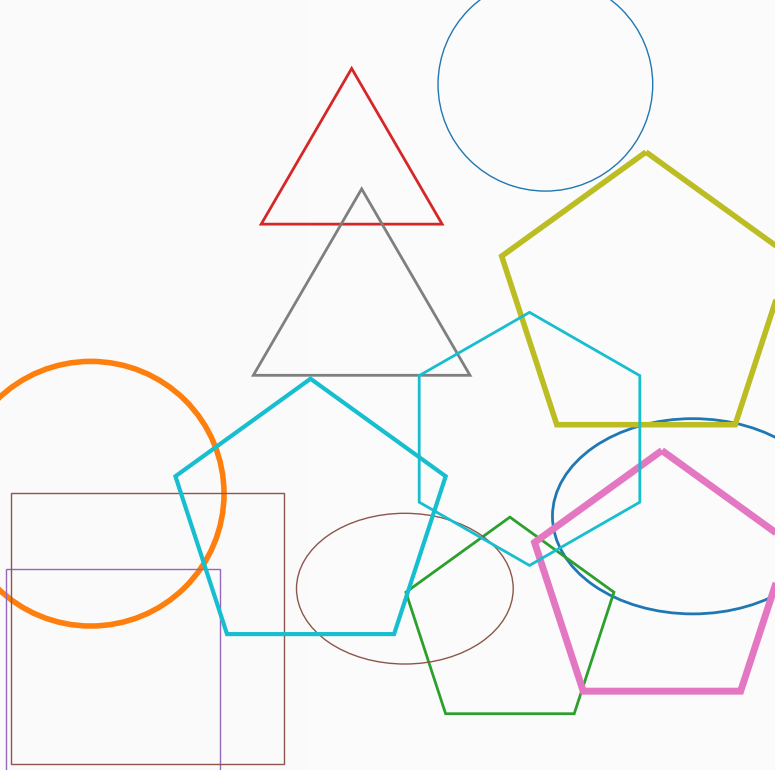[{"shape": "oval", "thickness": 1, "radius": 0.91, "center": [0.894, 0.33]}, {"shape": "circle", "thickness": 0.5, "radius": 0.69, "center": [0.704, 0.89]}, {"shape": "circle", "thickness": 2, "radius": 0.86, "center": [0.117, 0.359]}, {"shape": "pentagon", "thickness": 1, "radius": 0.71, "center": [0.658, 0.187]}, {"shape": "triangle", "thickness": 1, "radius": 0.67, "center": [0.454, 0.776]}, {"shape": "square", "thickness": 0.5, "radius": 0.69, "center": [0.146, 0.123]}, {"shape": "square", "thickness": 0.5, "radius": 0.88, "center": [0.19, 0.183]}, {"shape": "oval", "thickness": 0.5, "radius": 0.7, "center": [0.522, 0.236]}, {"shape": "pentagon", "thickness": 2.5, "radius": 0.86, "center": [0.854, 0.242]}, {"shape": "triangle", "thickness": 1, "radius": 0.81, "center": [0.467, 0.593]}, {"shape": "pentagon", "thickness": 2, "radius": 0.98, "center": [0.834, 0.607]}, {"shape": "hexagon", "thickness": 1, "radius": 0.82, "center": [0.683, 0.43]}, {"shape": "pentagon", "thickness": 1.5, "radius": 0.92, "center": [0.401, 0.325]}]